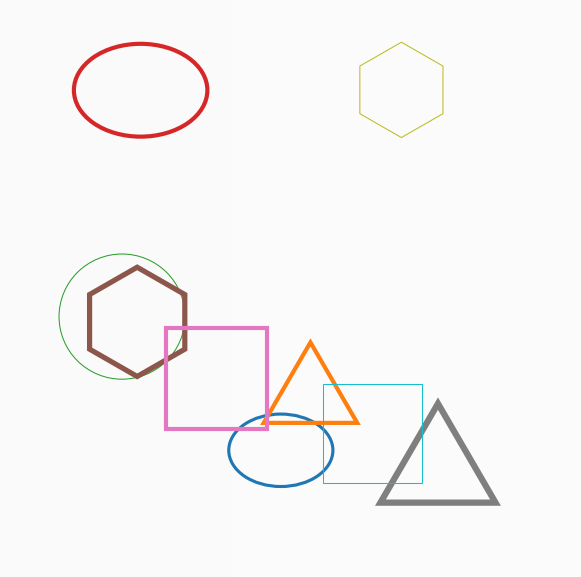[{"shape": "oval", "thickness": 1.5, "radius": 0.45, "center": [0.483, 0.219]}, {"shape": "triangle", "thickness": 2, "radius": 0.46, "center": [0.534, 0.313]}, {"shape": "circle", "thickness": 0.5, "radius": 0.54, "center": [0.21, 0.451]}, {"shape": "oval", "thickness": 2, "radius": 0.57, "center": [0.242, 0.843]}, {"shape": "hexagon", "thickness": 2.5, "radius": 0.47, "center": [0.236, 0.442]}, {"shape": "square", "thickness": 2, "radius": 0.44, "center": [0.372, 0.344]}, {"shape": "triangle", "thickness": 3, "radius": 0.57, "center": [0.754, 0.186]}, {"shape": "hexagon", "thickness": 0.5, "radius": 0.41, "center": [0.691, 0.844]}, {"shape": "square", "thickness": 0.5, "radius": 0.43, "center": [0.641, 0.248]}]